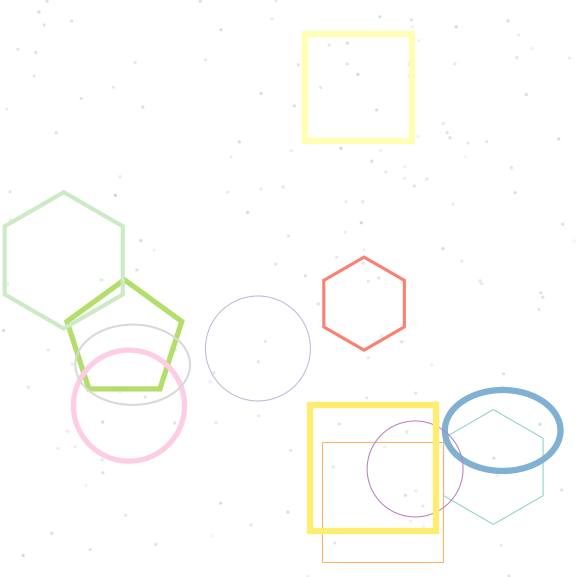[{"shape": "hexagon", "thickness": 0.5, "radius": 0.5, "center": [0.854, 0.191]}, {"shape": "square", "thickness": 3, "radius": 0.46, "center": [0.62, 0.847]}, {"shape": "circle", "thickness": 0.5, "radius": 0.45, "center": [0.447, 0.396]}, {"shape": "hexagon", "thickness": 1.5, "radius": 0.4, "center": [0.63, 0.473]}, {"shape": "oval", "thickness": 3, "radius": 0.5, "center": [0.87, 0.254]}, {"shape": "square", "thickness": 0.5, "radius": 0.52, "center": [0.662, 0.13]}, {"shape": "pentagon", "thickness": 2.5, "radius": 0.52, "center": [0.215, 0.41]}, {"shape": "circle", "thickness": 2.5, "radius": 0.48, "center": [0.223, 0.297]}, {"shape": "oval", "thickness": 1, "radius": 0.5, "center": [0.23, 0.368]}, {"shape": "circle", "thickness": 0.5, "radius": 0.42, "center": [0.719, 0.187]}, {"shape": "hexagon", "thickness": 2, "radius": 0.59, "center": [0.11, 0.548]}, {"shape": "square", "thickness": 3, "radius": 0.55, "center": [0.646, 0.188]}]